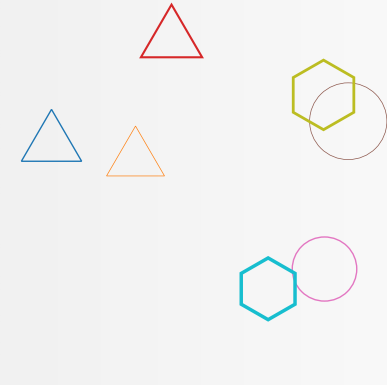[{"shape": "triangle", "thickness": 1, "radius": 0.45, "center": [0.133, 0.626]}, {"shape": "triangle", "thickness": 0.5, "radius": 0.43, "center": [0.35, 0.586]}, {"shape": "triangle", "thickness": 1.5, "radius": 0.46, "center": [0.443, 0.897]}, {"shape": "circle", "thickness": 0.5, "radius": 0.5, "center": [0.899, 0.685]}, {"shape": "circle", "thickness": 1, "radius": 0.42, "center": [0.837, 0.301]}, {"shape": "hexagon", "thickness": 2, "radius": 0.45, "center": [0.835, 0.753]}, {"shape": "hexagon", "thickness": 2.5, "radius": 0.4, "center": [0.692, 0.25]}]